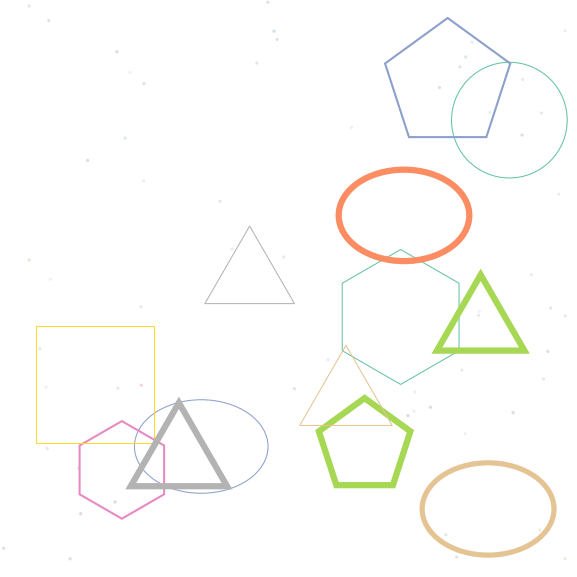[{"shape": "hexagon", "thickness": 0.5, "radius": 0.58, "center": [0.694, 0.45]}, {"shape": "circle", "thickness": 0.5, "radius": 0.5, "center": [0.882, 0.791]}, {"shape": "oval", "thickness": 3, "radius": 0.57, "center": [0.7, 0.626]}, {"shape": "pentagon", "thickness": 1, "radius": 0.57, "center": [0.775, 0.854]}, {"shape": "oval", "thickness": 0.5, "radius": 0.58, "center": [0.348, 0.226]}, {"shape": "hexagon", "thickness": 1, "radius": 0.42, "center": [0.211, 0.185]}, {"shape": "triangle", "thickness": 3, "radius": 0.44, "center": [0.832, 0.436]}, {"shape": "pentagon", "thickness": 3, "radius": 0.42, "center": [0.631, 0.226]}, {"shape": "square", "thickness": 0.5, "radius": 0.51, "center": [0.164, 0.333]}, {"shape": "oval", "thickness": 2.5, "radius": 0.57, "center": [0.845, 0.118]}, {"shape": "triangle", "thickness": 0.5, "radius": 0.46, "center": [0.599, 0.309]}, {"shape": "triangle", "thickness": 0.5, "radius": 0.45, "center": [0.432, 0.518]}, {"shape": "triangle", "thickness": 3, "radius": 0.48, "center": [0.31, 0.205]}]